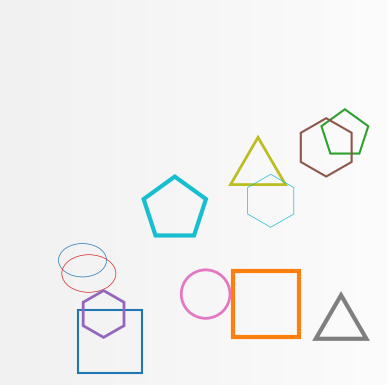[{"shape": "square", "thickness": 1.5, "radius": 0.41, "center": [0.284, 0.114]}, {"shape": "oval", "thickness": 0.5, "radius": 0.31, "center": [0.213, 0.324]}, {"shape": "square", "thickness": 3, "radius": 0.42, "center": [0.687, 0.211]}, {"shape": "pentagon", "thickness": 1.5, "radius": 0.32, "center": [0.89, 0.653]}, {"shape": "oval", "thickness": 0.5, "radius": 0.35, "center": [0.229, 0.29]}, {"shape": "hexagon", "thickness": 2, "radius": 0.3, "center": [0.267, 0.184]}, {"shape": "hexagon", "thickness": 1.5, "radius": 0.38, "center": [0.842, 0.617]}, {"shape": "circle", "thickness": 2, "radius": 0.31, "center": [0.531, 0.236]}, {"shape": "triangle", "thickness": 3, "radius": 0.38, "center": [0.88, 0.158]}, {"shape": "triangle", "thickness": 2, "radius": 0.41, "center": [0.666, 0.561]}, {"shape": "hexagon", "thickness": 0.5, "radius": 0.34, "center": [0.699, 0.478]}, {"shape": "pentagon", "thickness": 3, "radius": 0.42, "center": [0.451, 0.457]}]